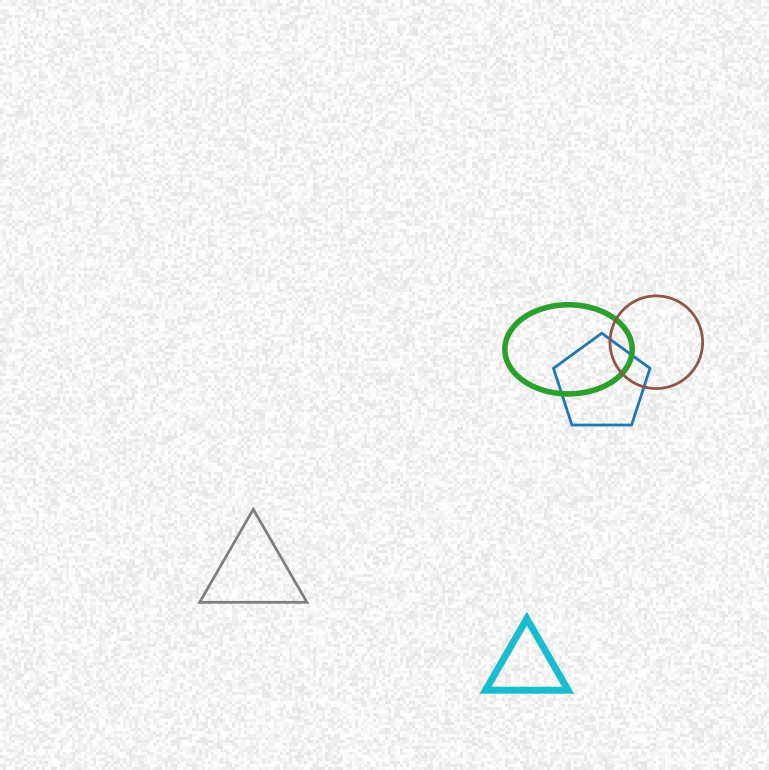[{"shape": "pentagon", "thickness": 1, "radius": 0.33, "center": [0.782, 0.501]}, {"shape": "oval", "thickness": 2, "radius": 0.41, "center": [0.738, 0.546]}, {"shape": "circle", "thickness": 1, "radius": 0.3, "center": [0.852, 0.556]}, {"shape": "triangle", "thickness": 1, "radius": 0.4, "center": [0.329, 0.258]}, {"shape": "triangle", "thickness": 2.5, "radius": 0.31, "center": [0.684, 0.135]}]